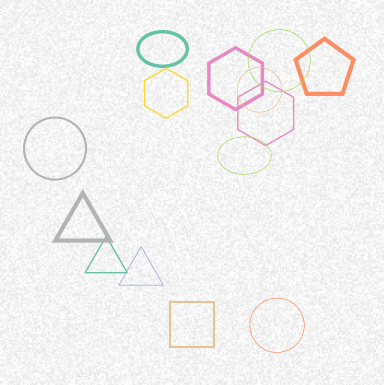[{"shape": "oval", "thickness": 2.5, "radius": 0.32, "center": [0.422, 0.873]}, {"shape": "triangle", "thickness": 1, "radius": 0.32, "center": [0.276, 0.323]}, {"shape": "circle", "thickness": 0.5, "radius": 0.35, "center": [0.72, 0.155]}, {"shape": "pentagon", "thickness": 3, "radius": 0.4, "center": [0.843, 0.82]}, {"shape": "triangle", "thickness": 0.5, "radius": 0.33, "center": [0.367, 0.293]}, {"shape": "hexagon", "thickness": 2.5, "radius": 0.4, "center": [0.612, 0.796]}, {"shape": "hexagon", "thickness": 1, "radius": 0.42, "center": [0.69, 0.706]}, {"shape": "circle", "thickness": 0.5, "radius": 0.4, "center": [0.725, 0.843]}, {"shape": "oval", "thickness": 0.5, "radius": 0.35, "center": [0.635, 0.596]}, {"shape": "hexagon", "thickness": 1, "radius": 0.32, "center": [0.432, 0.758]}, {"shape": "circle", "thickness": 0.5, "radius": 0.29, "center": [0.674, 0.767]}, {"shape": "square", "thickness": 1.5, "radius": 0.29, "center": [0.498, 0.157]}, {"shape": "circle", "thickness": 1.5, "radius": 0.4, "center": [0.143, 0.614]}, {"shape": "triangle", "thickness": 3, "radius": 0.41, "center": [0.215, 0.416]}]